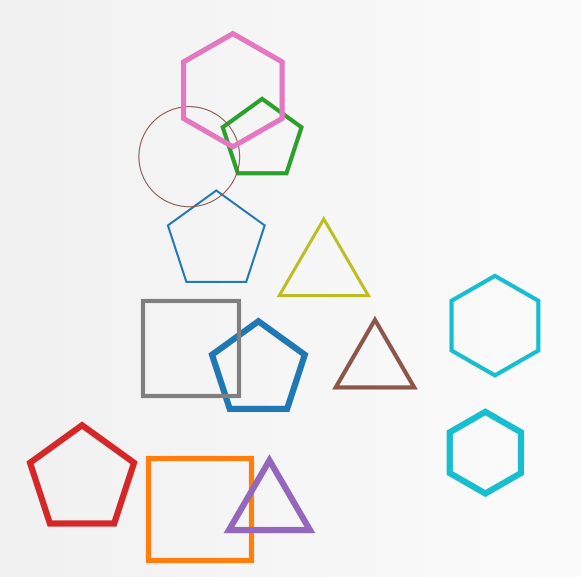[{"shape": "pentagon", "thickness": 3, "radius": 0.42, "center": [0.445, 0.359]}, {"shape": "pentagon", "thickness": 1, "radius": 0.44, "center": [0.372, 0.582]}, {"shape": "square", "thickness": 2.5, "radius": 0.44, "center": [0.343, 0.118]}, {"shape": "pentagon", "thickness": 2, "radius": 0.36, "center": [0.451, 0.757]}, {"shape": "pentagon", "thickness": 3, "radius": 0.47, "center": [0.141, 0.169]}, {"shape": "triangle", "thickness": 3, "radius": 0.4, "center": [0.464, 0.122]}, {"shape": "triangle", "thickness": 2, "radius": 0.39, "center": [0.645, 0.367]}, {"shape": "circle", "thickness": 0.5, "radius": 0.43, "center": [0.326, 0.728]}, {"shape": "hexagon", "thickness": 2.5, "radius": 0.49, "center": [0.401, 0.843]}, {"shape": "square", "thickness": 2, "radius": 0.41, "center": [0.329, 0.396]}, {"shape": "triangle", "thickness": 1.5, "radius": 0.44, "center": [0.557, 0.532]}, {"shape": "hexagon", "thickness": 3, "radius": 0.35, "center": [0.835, 0.215]}, {"shape": "hexagon", "thickness": 2, "radius": 0.43, "center": [0.852, 0.435]}]